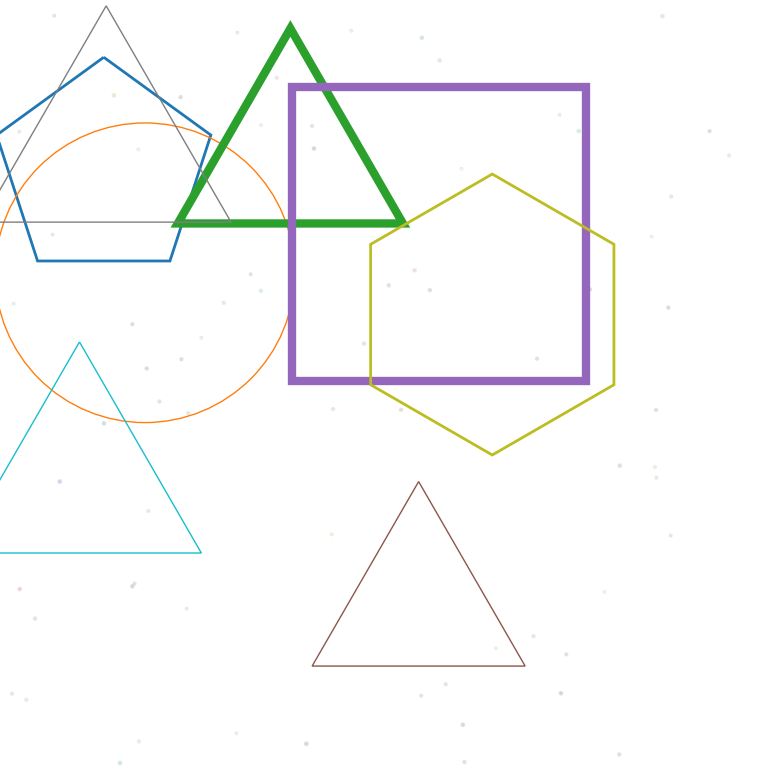[{"shape": "pentagon", "thickness": 1, "radius": 0.73, "center": [0.135, 0.779]}, {"shape": "circle", "thickness": 0.5, "radius": 0.97, "center": [0.188, 0.646]}, {"shape": "triangle", "thickness": 3, "radius": 0.84, "center": [0.377, 0.794]}, {"shape": "square", "thickness": 3, "radius": 0.95, "center": [0.57, 0.696]}, {"shape": "triangle", "thickness": 0.5, "radius": 0.8, "center": [0.544, 0.215]}, {"shape": "triangle", "thickness": 0.5, "radius": 0.94, "center": [0.138, 0.805]}, {"shape": "hexagon", "thickness": 1, "radius": 0.91, "center": [0.639, 0.592]}, {"shape": "triangle", "thickness": 0.5, "radius": 0.91, "center": [0.103, 0.373]}]